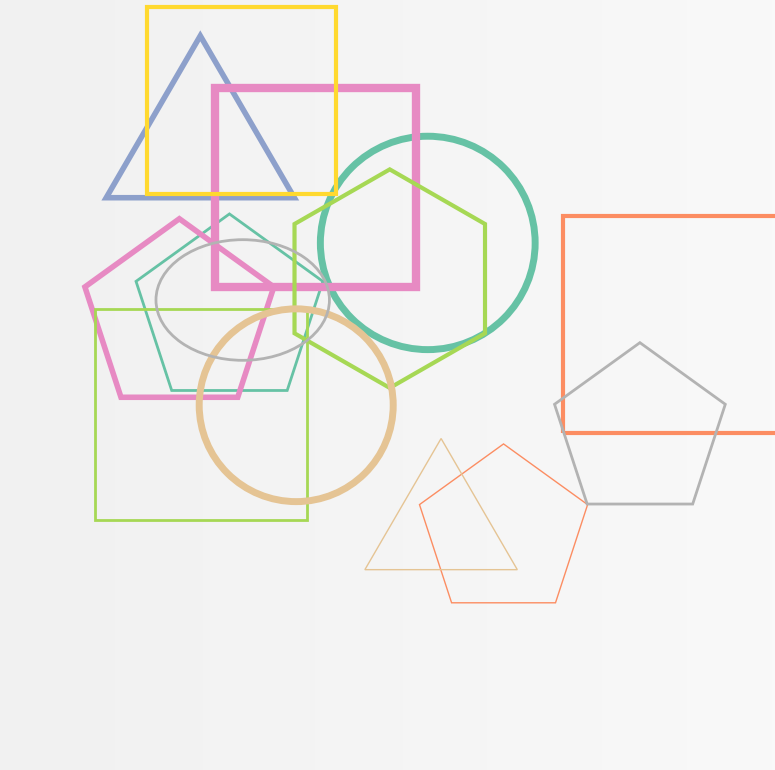[{"shape": "circle", "thickness": 2.5, "radius": 0.69, "center": [0.552, 0.685]}, {"shape": "pentagon", "thickness": 1, "radius": 0.63, "center": [0.296, 0.595]}, {"shape": "pentagon", "thickness": 0.5, "radius": 0.57, "center": [0.65, 0.309]}, {"shape": "square", "thickness": 1.5, "radius": 0.7, "center": [0.867, 0.578]}, {"shape": "triangle", "thickness": 2, "radius": 0.7, "center": [0.258, 0.813]}, {"shape": "pentagon", "thickness": 2, "radius": 0.64, "center": [0.231, 0.588]}, {"shape": "square", "thickness": 3, "radius": 0.65, "center": [0.407, 0.756]}, {"shape": "hexagon", "thickness": 1.5, "radius": 0.71, "center": [0.503, 0.638]}, {"shape": "square", "thickness": 1, "radius": 0.69, "center": [0.26, 0.461]}, {"shape": "square", "thickness": 1.5, "radius": 0.61, "center": [0.312, 0.87]}, {"shape": "circle", "thickness": 2.5, "radius": 0.63, "center": [0.382, 0.474]}, {"shape": "triangle", "thickness": 0.5, "radius": 0.57, "center": [0.569, 0.317]}, {"shape": "oval", "thickness": 1, "radius": 0.56, "center": [0.313, 0.61]}, {"shape": "pentagon", "thickness": 1, "radius": 0.58, "center": [0.826, 0.439]}]